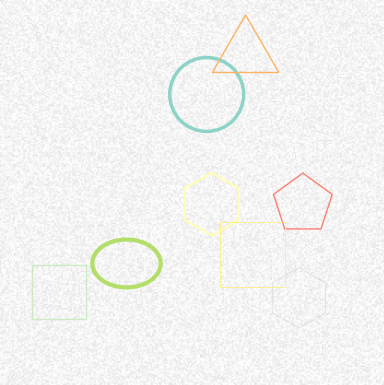[{"shape": "circle", "thickness": 2.5, "radius": 0.48, "center": [0.537, 0.755]}, {"shape": "hexagon", "thickness": 1.5, "radius": 0.41, "center": [0.55, 0.47]}, {"shape": "pentagon", "thickness": 1, "radius": 0.4, "center": [0.787, 0.47]}, {"shape": "triangle", "thickness": 1, "radius": 0.5, "center": [0.638, 0.862]}, {"shape": "oval", "thickness": 3, "radius": 0.44, "center": [0.329, 0.316]}, {"shape": "hexagon", "thickness": 0.5, "radius": 0.39, "center": [0.777, 0.226]}, {"shape": "square", "thickness": 1, "radius": 0.35, "center": [0.153, 0.242]}, {"shape": "square", "thickness": 0.5, "radius": 0.42, "center": [0.656, 0.339]}]